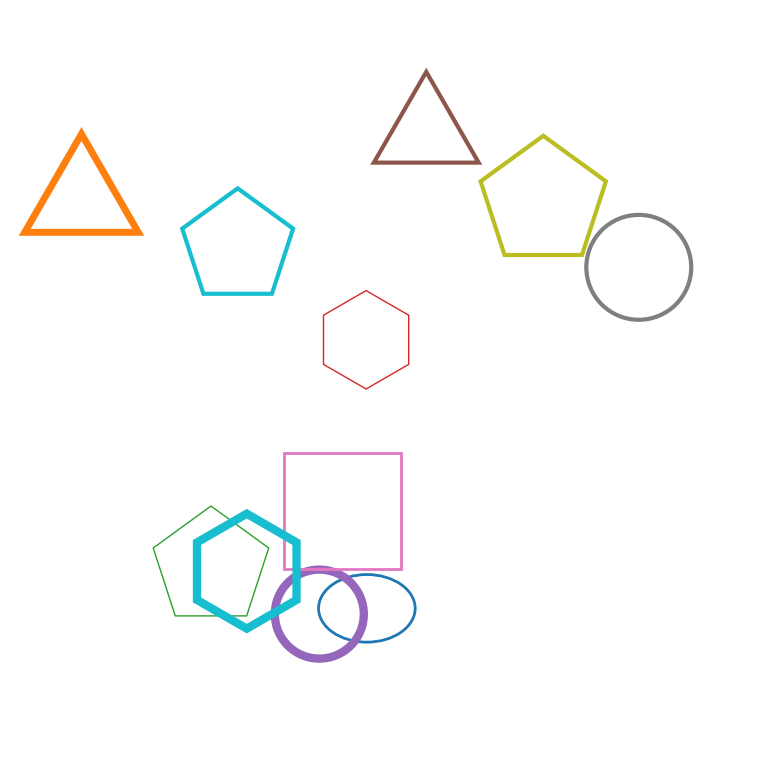[{"shape": "oval", "thickness": 1, "radius": 0.31, "center": [0.476, 0.21]}, {"shape": "triangle", "thickness": 2.5, "radius": 0.43, "center": [0.106, 0.741]}, {"shape": "pentagon", "thickness": 0.5, "radius": 0.39, "center": [0.274, 0.264]}, {"shape": "hexagon", "thickness": 0.5, "radius": 0.32, "center": [0.475, 0.559]}, {"shape": "circle", "thickness": 3, "radius": 0.29, "center": [0.415, 0.202]}, {"shape": "triangle", "thickness": 1.5, "radius": 0.39, "center": [0.554, 0.828]}, {"shape": "square", "thickness": 1, "radius": 0.38, "center": [0.445, 0.337]}, {"shape": "circle", "thickness": 1.5, "radius": 0.34, "center": [0.83, 0.653]}, {"shape": "pentagon", "thickness": 1.5, "radius": 0.43, "center": [0.706, 0.738]}, {"shape": "hexagon", "thickness": 3, "radius": 0.37, "center": [0.32, 0.258]}, {"shape": "pentagon", "thickness": 1.5, "radius": 0.38, "center": [0.309, 0.68]}]